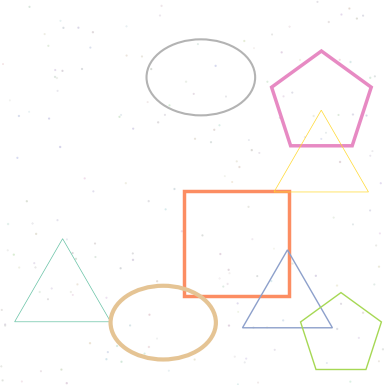[{"shape": "triangle", "thickness": 0.5, "radius": 0.72, "center": [0.163, 0.236]}, {"shape": "square", "thickness": 2.5, "radius": 0.68, "center": [0.614, 0.368]}, {"shape": "triangle", "thickness": 1, "radius": 0.67, "center": [0.747, 0.216]}, {"shape": "pentagon", "thickness": 2.5, "radius": 0.68, "center": [0.835, 0.731]}, {"shape": "pentagon", "thickness": 1, "radius": 0.55, "center": [0.886, 0.13]}, {"shape": "triangle", "thickness": 0.5, "radius": 0.71, "center": [0.834, 0.572]}, {"shape": "oval", "thickness": 3, "radius": 0.68, "center": [0.424, 0.162]}, {"shape": "oval", "thickness": 1.5, "radius": 0.71, "center": [0.522, 0.799]}]